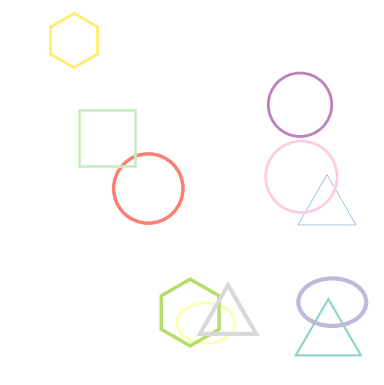[{"shape": "triangle", "thickness": 1.5, "radius": 0.49, "center": [0.853, 0.126]}, {"shape": "oval", "thickness": 2, "radius": 0.37, "center": [0.535, 0.161]}, {"shape": "oval", "thickness": 3, "radius": 0.44, "center": [0.863, 0.215]}, {"shape": "circle", "thickness": 2.5, "radius": 0.45, "center": [0.385, 0.51]}, {"shape": "triangle", "thickness": 0.5, "radius": 0.44, "center": [0.849, 0.459]}, {"shape": "hexagon", "thickness": 2.5, "radius": 0.43, "center": [0.494, 0.188]}, {"shape": "circle", "thickness": 2, "radius": 0.46, "center": [0.783, 0.541]}, {"shape": "triangle", "thickness": 3, "radius": 0.42, "center": [0.592, 0.175]}, {"shape": "circle", "thickness": 2, "radius": 0.41, "center": [0.779, 0.728]}, {"shape": "square", "thickness": 2, "radius": 0.36, "center": [0.277, 0.641]}, {"shape": "hexagon", "thickness": 2, "radius": 0.35, "center": [0.192, 0.895]}]